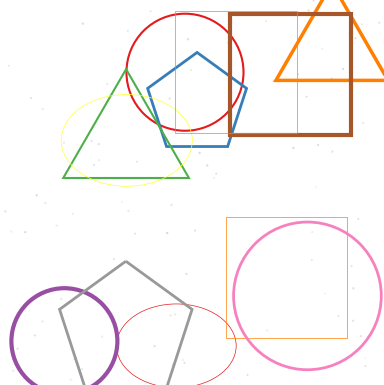[{"shape": "oval", "thickness": 0.5, "radius": 0.78, "center": [0.458, 0.102]}, {"shape": "circle", "thickness": 1.5, "radius": 0.76, "center": [0.48, 0.812]}, {"shape": "pentagon", "thickness": 2, "radius": 0.68, "center": [0.512, 0.729]}, {"shape": "triangle", "thickness": 1.5, "radius": 0.94, "center": [0.328, 0.632]}, {"shape": "circle", "thickness": 3, "radius": 0.69, "center": [0.167, 0.114]}, {"shape": "triangle", "thickness": 2.5, "radius": 0.84, "center": [0.862, 0.875]}, {"shape": "square", "thickness": 0.5, "radius": 0.79, "center": [0.744, 0.279]}, {"shape": "oval", "thickness": 0.5, "radius": 0.85, "center": [0.329, 0.635]}, {"shape": "square", "thickness": 3, "radius": 0.79, "center": [0.755, 0.807]}, {"shape": "circle", "thickness": 2, "radius": 0.96, "center": [0.799, 0.231]}, {"shape": "pentagon", "thickness": 2, "radius": 0.9, "center": [0.327, 0.141]}, {"shape": "square", "thickness": 0.5, "radius": 0.79, "center": [0.612, 0.813]}]